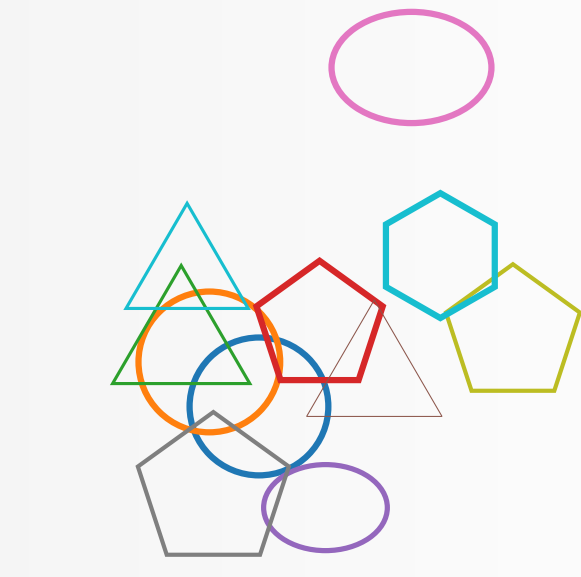[{"shape": "circle", "thickness": 3, "radius": 0.6, "center": [0.446, 0.295]}, {"shape": "circle", "thickness": 3, "radius": 0.61, "center": [0.36, 0.372]}, {"shape": "triangle", "thickness": 1.5, "radius": 0.68, "center": [0.312, 0.403]}, {"shape": "pentagon", "thickness": 3, "radius": 0.57, "center": [0.55, 0.433]}, {"shape": "oval", "thickness": 2.5, "radius": 0.53, "center": [0.56, 0.12]}, {"shape": "triangle", "thickness": 0.5, "radius": 0.67, "center": [0.644, 0.345]}, {"shape": "oval", "thickness": 3, "radius": 0.69, "center": [0.708, 0.882]}, {"shape": "pentagon", "thickness": 2, "radius": 0.68, "center": [0.367, 0.149]}, {"shape": "pentagon", "thickness": 2, "radius": 0.61, "center": [0.882, 0.42]}, {"shape": "triangle", "thickness": 1.5, "radius": 0.61, "center": [0.322, 0.526]}, {"shape": "hexagon", "thickness": 3, "radius": 0.54, "center": [0.758, 0.557]}]